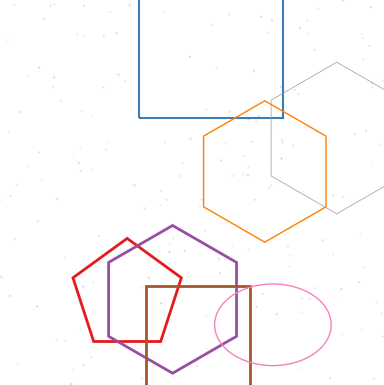[{"shape": "pentagon", "thickness": 2, "radius": 0.74, "center": [0.33, 0.233]}, {"shape": "square", "thickness": 1.5, "radius": 0.94, "center": [0.548, 0.882]}, {"shape": "hexagon", "thickness": 2, "radius": 0.96, "center": [0.448, 0.222]}, {"shape": "hexagon", "thickness": 1, "radius": 0.92, "center": [0.688, 0.555]}, {"shape": "square", "thickness": 2, "radius": 0.67, "center": [0.514, 0.123]}, {"shape": "oval", "thickness": 1, "radius": 0.76, "center": [0.709, 0.156]}, {"shape": "hexagon", "thickness": 0.5, "radius": 0.98, "center": [0.875, 0.642]}]